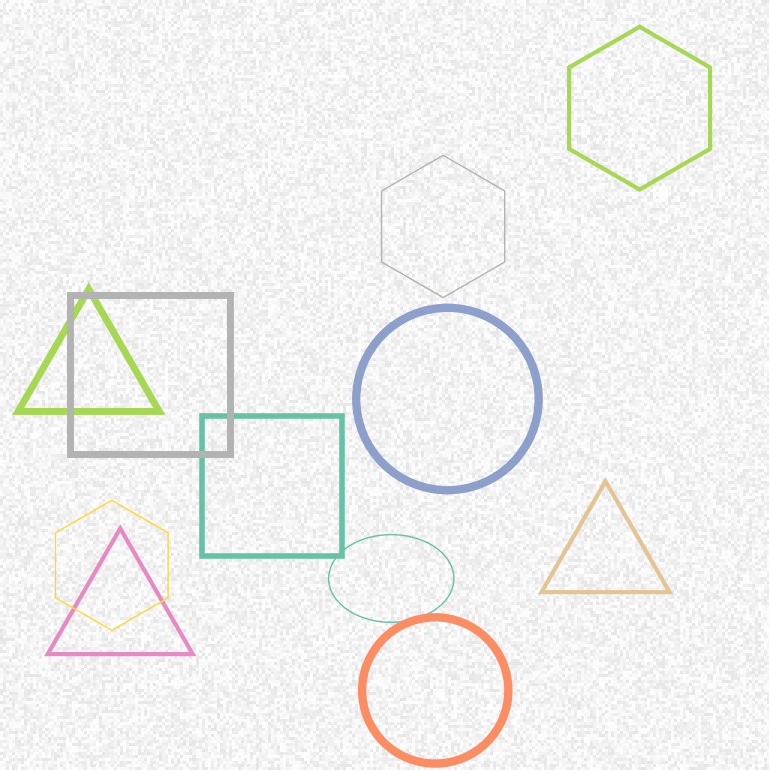[{"shape": "square", "thickness": 2, "radius": 0.45, "center": [0.353, 0.369]}, {"shape": "oval", "thickness": 0.5, "radius": 0.41, "center": [0.508, 0.249]}, {"shape": "circle", "thickness": 3, "radius": 0.47, "center": [0.565, 0.103]}, {"shape": "circle", "thickness": 3, "radius": 0.59, "center": [0.581, 0.482]}, {"shape": "triangle", "thickness": 1.5, "radius": 0.54, "center": [0.156, 0.205]}, {"shape": "triangle", "thickness": 2.5, "radius": 0.53, "center": [0.115, 0.519]}, {"shape": "hexagon", "thickness": 1.5, "radius": 0.53, "center": [0.831, 0.86]}, {"shape": "hexagon", "thickness": 0.5, "radius": 0.42, "center": [0.145, 0.266]}, {"shape": "triangle", "thickness": 1.5, "radius": 0.48, "center": [0.786, 0.279]}, {"shape": "hexagon", "thickness": 0.5, "radius": 0.46, "center": [0.575, 0.706]}, {"shape": "square", "thickness": 2.5, "radius": 0.52, "center": [0.195, 0.514]}]